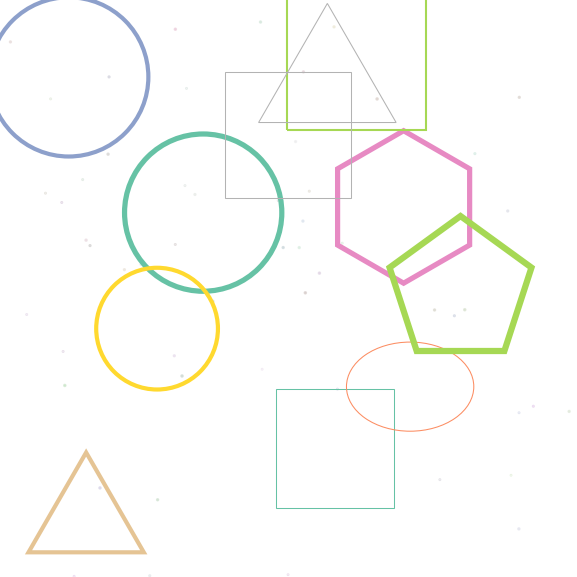[{"shape": "circle", "thickness": 2.5, "radius": 0.68, "center": [0.352, 0.631]}, {"shape": "square", "thickness": 0.5, "radius": 0.51, "center": [0.58, 0.222]}, {"shape": "oval", "thickness": 0.5, "radius": 0.55, "center": [0.71, 0.33]}, {"shape": "circle", "thickness": 2, "radius": 0.69, "center": [0.119, 0.866]}, {"shape": "hexagon", "thickness": 2.5, "radius": 0.66, "center": [0.699, 0.641]}, {"shape": "square", "thickness": 1, "radius": 0.6, "center": [0.617, 0.894]}, {"shape": "pentagon", "thickness": 3, "radius": 0.65, "center": [0.797, 0.496]}, {"shape": "circle", "thickness": 2, "radius": 0.53, "center": [0.272, 0.43]}, {"shape": "triangle", "thickness": 2, "radius": 0.58, "center": [0.149, 0.1]}, {"shape": "square", "thickness": 0.5, "radius": 0.54, "center": [0.498, 0.765]}, {"shape": "triangle", "thickness": 0.5, "radius": 0.69, "center": [0.567, 0.856]}]